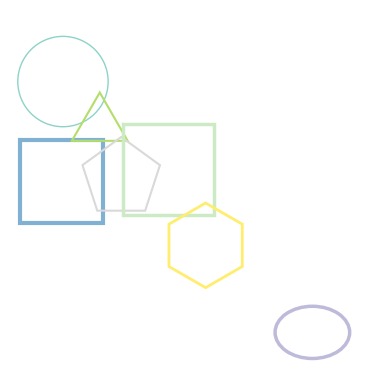[{"shape": "circle", "thickness": 1, "radius": 0.59, "center": [0.164, 0.788]}, {"shape": "oval", "thickness": 2.5, "radius": 0.48, "center": [0.811, 0.137]}, {"shape": "square", "thickness": 3, "radius": 0.54, "center": [0.159, 0.528]}, {"shape": "triangle", "thickness": 1.5, "radius": 0.42, "center": [0.259, 0.676]}, {"shape": "pentagon", "thickness": 1.5, "radius": 0.53, "center": [0.315, 0.538]}, {"shape": "square", "thickness": 2.5, "radius": 0.59, "center": [0.438, 0.559]}, {"shape": "hexagon", "thickness": 2, "radius": 0.55, "center": [0.534, 0.363]}]